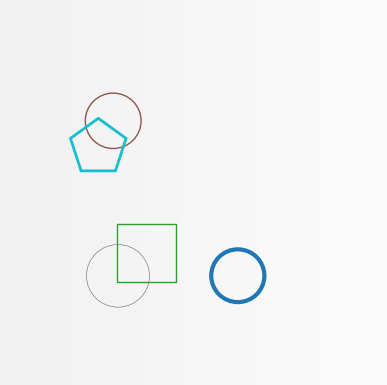[{"shape": "circle", "thickness": 3, "radius": 0.34, "center": [0.614, 0.284]}, {"shape": "square", "thickness": 1, "radius": 0.38, "center": [0.379, 0.343]}, {"shape": "circle", "thickness": 1, "radius": 0.36, "center": [0.292, 0.686]}, {"shape": "circle", "thickness": 0.5, "radius": 0.41, "center": [0.304, 0.283]}, {"shape": "pentagon", "thickness": 2, "radius": 0.38, "center": [0.254, 0.617]}]